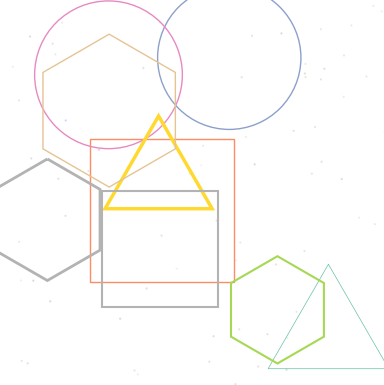[{"shape": "triangle", "thickness": 0.5, "radius": 0.9, "center": [0.853, 0.133]}, {"shape": "square", "thickness": 1, "radius": 0.93, "center": [0.421, 0.453]}, {"shape": "circle", "thickness": 1, "radius": 0.93, "center": [0.595, 0.85]}, {"shape": "circle", "thickness": 1, "radius": 0.96, "center": [0.282, 0.806]}, {"shape": "hexagon", "thickness": 1.5, "radius": 0.7, "center": [0.721, 0.195]}, {"shape": "triangle", "thickness": 2.5, "radius": 0.8, "center": [0.412, 0.538]}, {"shape": "hexagon", "thickness": 1, "radius": 0.99, "center": [0.284, 0.713]}, {"shape": "hexagon", "thickness": 2, "radius": 0.79, "center": [0.123, 0.429]}, {"shape": "square", "thickness": 1.5, "radius": 0.76, "center": [0.416, 0.353]}]